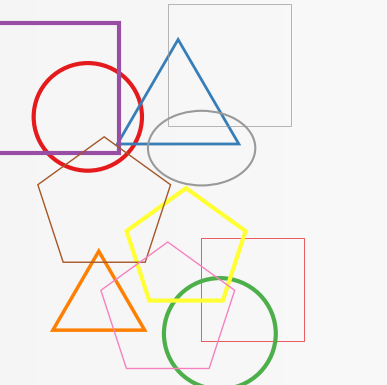[{"shape": "circle", "thickness": 3, "radius": 0.7, "center": [0.227, 0.696]}, {"shape": "square", "thickness": 0.5, "radius": 0.67, "center": [0.651, 0.248]}, {"shape": "triangle", "thickness": 2, "radius": 0.9, "center": [0.46, 0.716]}, {"shape": "circle", "thickness": 3, "radius": 0.72, "center": [0.567, 0.133]}, {"shape": "square", "thickness": 3, "radius": 0.84, "center": [0.138, 0.772]}, {"shape": "triangle", "thickness": 2.5, "radius": 0.68, "center": [0.255, 0.211]}, {"shape": "pentagon", "thickness": 3, "radius": 0.81, "center": [0.48, 0.35]}, {"shape": "pentagon", "thickness": 1, "radius": 0.9, "center": [0.269, 0.465]}, {"shape": "pentagon", "thickness": 1, "radius": 0.91, "center": [0.433, 0.19]}, {"shape": "oval", "thickness": 1.5, "radius": 0.69, "center": [0.52, 0.615]}, {"shape": "square", "thickness": 0.5, "radius": 0.79, "center": [0.592, 0.831]}]